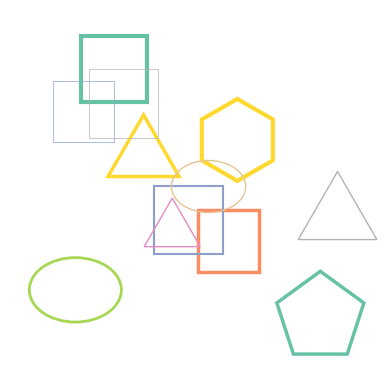[{"shape": "square", "thickness": 3, "radius": 0.43, "center": [0.296, 0.82]}, {"shape": "pentagon", "thickness": 2.5, "radius": 0.59, "center": [0.832, 0.176]}, {"shape": "square", "thickness": 2.5, "radius": 0.4, "center": [0.594, 0.374]}, {"shape": "square", "thickness": 0.5, "radius": 0.4, "center": [0.217, 0.711]}, {"shape": "square", "thickness": 1.5, "radius": 0.45, "center": [0.49, 0.428]}, {"shape": "triangle", "thickness": 1, "radius": 0.42, "center": [0.447, 0.401]}, {"shape": "oval", "thickness": 2, "radius": 0.6, "center": [0.196, 0.247]}, {"shape": "hexagon", "thickness": 3, "radius": 0.53, "center": [0.617, 0.637]}, {"shape": "triangle", "thickness": 2.5, "radius": 0.53, "center": [0.373, 0.595]}, {"shape": "oval", "thickness": 1, "radius": 0.48, "center": [0.542, 0.516]}, {"shape": "triangle", "thickness": 1, "radius": 0.59, "center": [0.877, 0.437]}, {"shape": "square", "thickness": 0.5, "radius": 0.45, "center": [0.32, 0.731]}]